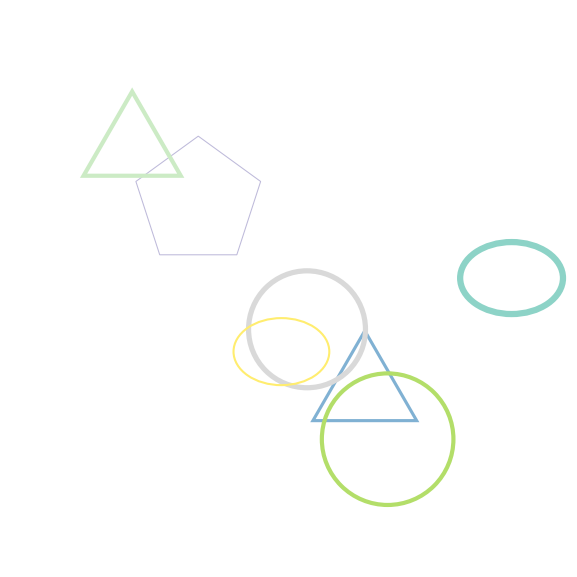[{"shape": "oval", "thickness": 3, "radius": 0.45, "center": [0.886, 0.518]}, {"shape": "pentagon", "thickness": 0.5, "radius": 0.57, "center": [0.343, 0.65]}, {"shape": "triangle", "thickness": 1.5, "radius": 0.52, "center": [0.632, 0.323]}, {"shape": "circle", "thickness": 2, "radius": 0.57, "center": [0.671, 0.239]}, {"shape": "circle", "thickness": 2.5, "radius": 0.51, "center": [0.532, 0.429]}, {"shape": "triangle", "thickness": 2, "radius": 0.49, "center": [0.229, 0.743]}, {"shape": "oval", "thickness": 1, "radius": 0.41, "center": [0.487, 0.39]}]